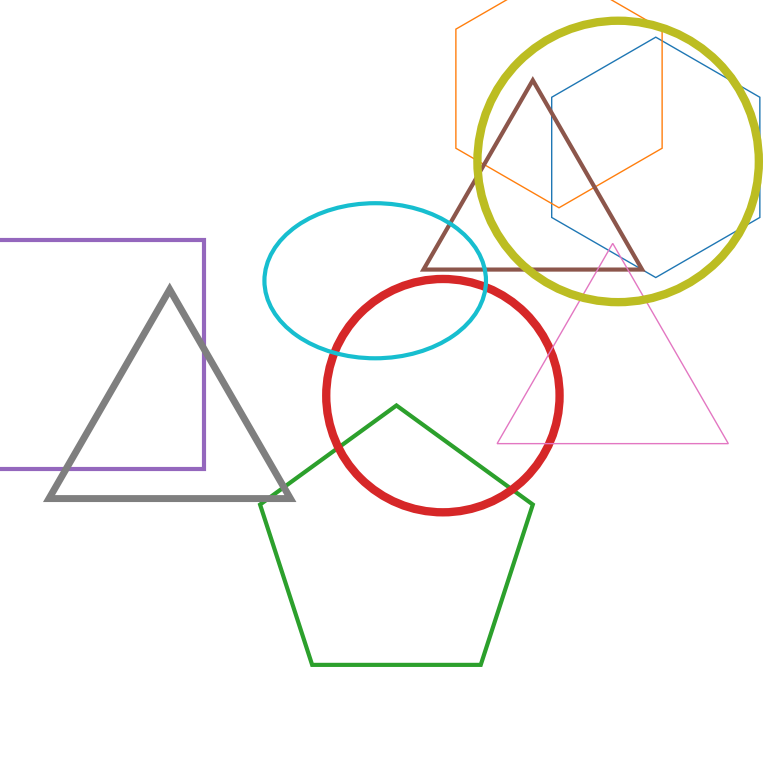[{"shape": "hexagon", "thickness": 0.5, "radius": 0.78, "center": [0.852, 0.796]}, {"shape": "hexagon", "thickness": 0.5, "radius": 0.77, "center": [0.726, 0.885]}, {"shape": "pentagon", "thickness": 1.5, "radius": 0.93, "center": [0.515, 0.287]}, {"shape": "circle", "thickness": 3, "radius": 0.76, "center": [0.575, 0.486]}, {"shape": "square", "thickness": 1.5, "radius": 0.74, "center": [0.116, 0.539]}, {"shape": "triangle", "thickness": 1.5, "radius": 0.82, "center": [0.692, 0.732]}, {"shape": "triangle", "thickness": 0.5, "radius": 0.87, "center": [0.796, 0.511]}, {"shape": "triangle", "thickness": 2.5, "radius": 0.91, "center": [0.22, 0.443]}, {"shape": "circle", "thickness": 3, "radius": 0.91, "center": [0.803, 0.79]}, {"shape": "oval", "thickness": 1.5, "radius": 0.72, "center": [0.487, 0.635]}]